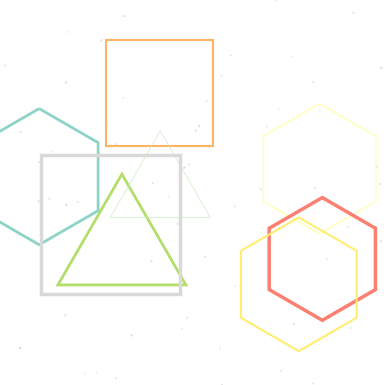[{"shape": "hexagon", "thickness": 2, "radius": 0.88, "center": [0.102, 0.541]}, {"shape": "hexagon", "thickness": 1, "radius": 0.84, "center": [0.83, 0.562]}, {"shape": "hexagon", "thickness": 2.5, "radius": 0.8, "center": [0.837, 0.327]}, {"shape": "square", "thickness": 1.5, "radius": 0.69, "center": [0.414, 0.759]}, {"shape": "triangle", "thickness": 2, "radius": 0.96, "center": [0.317, 0.356]}, {"shape": "square", "thickness": 2.5, "radius": 0.9, "center": [0.287, 0.417]}, {"shape": "triangle", "thickness": 0.5, "radius": 0.75, "center": [0.416, 0.51]}, {"shape": "hexagon", "thickness": 1.5, "radius": 0.87, "center": [0.776, 0.262]}]